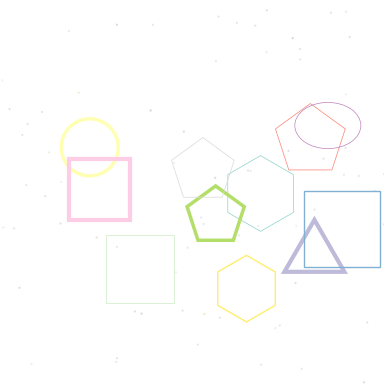[{"shape": "hexagon", "thickness": 0.5, "radius": 0.49, "center": [0.677, 0.497]}, {"shape": "circle", "thickness": 2.5, "radius": 0.37, "center": [0.233, 0.617]}, {"shape": "triangle", "thickness": 3, "radius": 0.45, "center": [0.817, 0.339]}, {"shape": "pentagon", "thickness": 0.5, "radius": 0.48, "center": [0.806, 0.636]}, {"shape": "square", "thickness": 1, "radius": 0.49, "center": [0.889, 0.406]}, {"shape": "pentagon", "thickness": 2.5, "radius": 0.39, "center": [0.56, 0.439]}, {"shape": "square", "thickness": 3, "radius": 0.4, "center": [0.259, 0.509]}, {"shape": "pentagon", "thickness": 0.5, "radius": 0.43, "center": [0.527, 0.557]}, {"shape": "oval", "thickness": 0.5, "radius": 0.43, "center": [0.852, 0.674]}, {"shape": "square", "thickness": 0.5, "radius": 0.44, "center": [0.363, 0.301]}, {"shape": "hexagon", "thickness": 1, "radius": 0.43, "center": [0.64, 0.25]}]